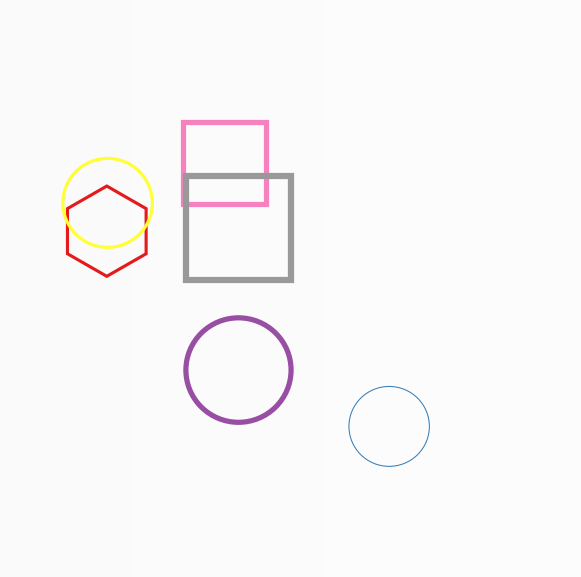[{"shape": "hexagon", "thickness": 1.5, "radius": 0.39, "center": [0.184, 0.599]}, {"shape": "circle", "thickness": 0.5, "radius": 0.35, "center": [0.67, 0.261]}, {"shape": "circle", "thickness": 2.5, "radius": 0.45, "center": [0.41, 0.358]}, {"shape": "circle", "thickness": 1.5, "radius": 0.39, "center": [0.185, 0.648]}, {"shape": "square", "thickness": 2.5, "radius": 0.36, "center": [0.386, 0.717]}, {"shape": "square", "thickness": 3, "radius": 0.45, "center": [0.41, 0.605]}]